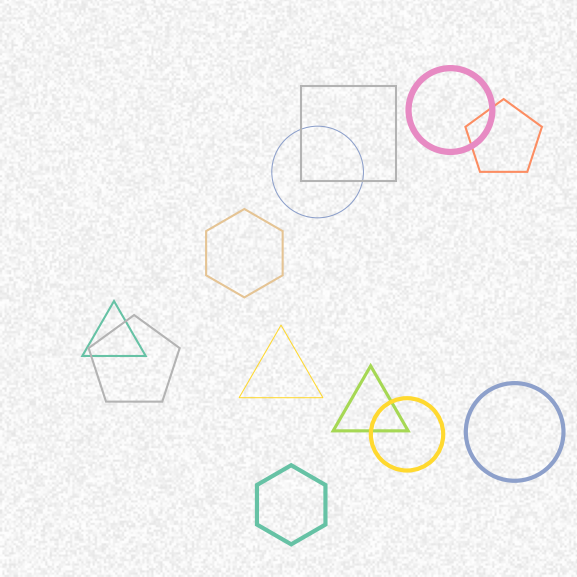[{"shape": "hexagon", "thickness": 2, "radius": 0.34, "center": [0.504, 0.125]}, {"shape": "triangle", "thickness": 1, "radius": 0.32, "center": [0.197, 0.414]}, {"shape": "pentagon", "thickness": 1, "radius": 0.35, "center": [0.872, 0.758]}, {"shape": "circle", "thickness": 2, "radius": 0.42, "center": [0.891, 0.251]}, {"shape": "circle", "thickness": 0.5, "radius": 0.4, "center": [0.55, 0.701]}, {"shape": "circle", "thickness": 3, "radius": 0.36, "center": [0.78, 0.809]}, {"shape": "triangle", "thickness": 1.5, "radius": 0.37, "center": [0.642, 0.291]}, {"shape": "circle", "thickness": 2, "radius": 0.31, "center": [0.705, 0.247]}, {"shape": "triangle", "thickness": 0.5, "radius": 0.42, "center": [0.487, 0.352]}, {"shape": "hexagon", "thickness": 1, "radius": 0.38, "center": [0.423, 0.561]}, {"shape": "pentagon", "thickness": 1, "radius": 0.41, "center": [0.232, 0.371]}, {"shape": "square", "thickness": 1, "radius": 0.41, "center": [0.603, 0.769]}]